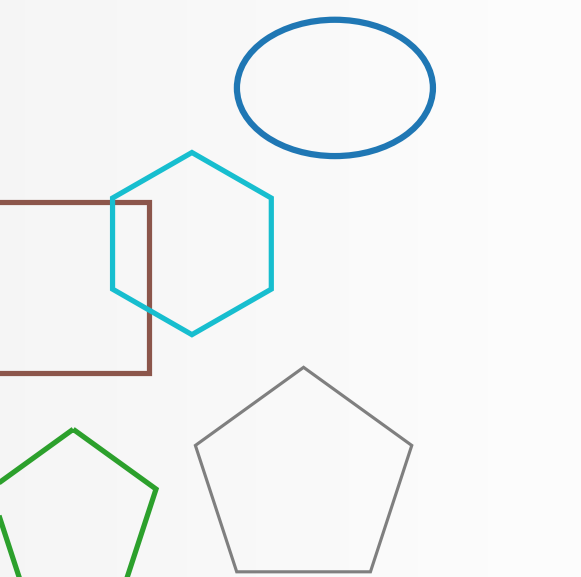[{"shape": "oval", "thickness": 3, "radius": 0.84, "center": [0.576, 0.847]}, {"shape": "pentagon", "thickness": 2.5, "radius": 0.75, "center": [0.126, 0.106]}, {"shape": "square", "thickness": 2.5, "radius": 0.74, "center": [0.109, 0.502]}, {"shape": "pentagon", "thickness": 1.5, "radius": 0.98, "center": [0.522, 0.167]}, {"shape": "hexagon", "thickness": 2.5, "radius": 0.79, "center": [0.33, 0.577]}]